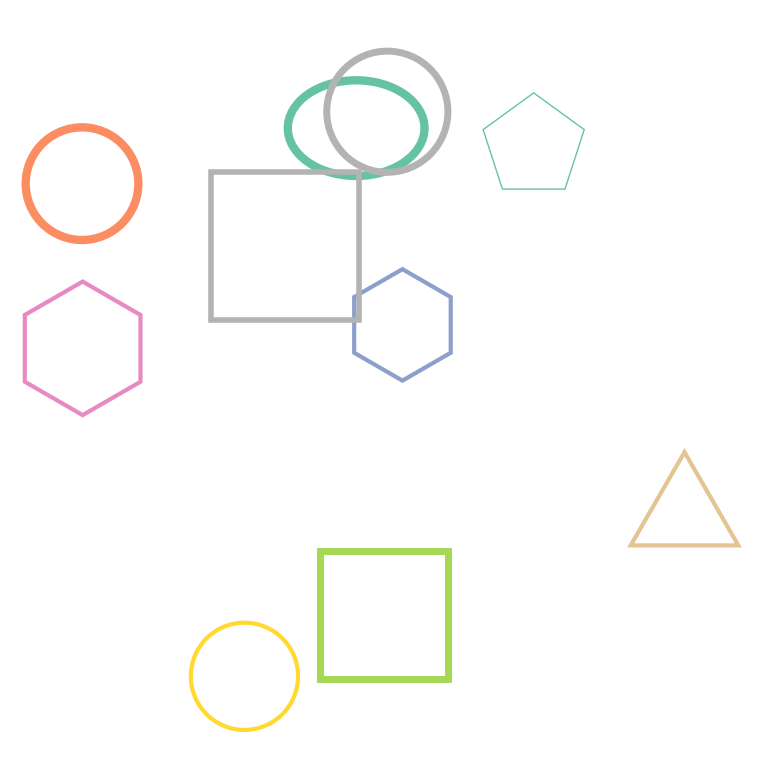[{"shape": "pentagon", "thickness": 0.5, "radius": 0.35, "center": [0.693, 0.81]}, {"shape": "oval", "thickness": 3, "radius": 0.44, "center": [0.463, 0.834]}, {"shape": "circle", "thickness": 3, "radius": 0.37, "center": [0.107, 0.761]}, {"shape": "hexagon", "thickness": 1.5, "radius": 0.36, "center": [0.523, 0.578]}, {"shape": "hexagon", "thickness": 1.5, "radius": 0.43, "center": [0.107, 0.548]}, {"shape": "square", "thickness": 2.5, "radius": 0.41, "center": [0.499, 0.201]}, {"shape": "circle", "thickness": 1.5, "radius": 0.35, "center": [0.317, 0.122]}, {"shape": "triangle", "thickness": 1.5, "radius": 0.4, "center": [0.889, 0.332]}, {"shape": "circle", "thickness": 2.5, "radius": 0.39, "center": [0.503, 0.855]}, {"shape": "square", "thickness": 2, "radius": 0.48, "center": [0.37, 0.681]}]